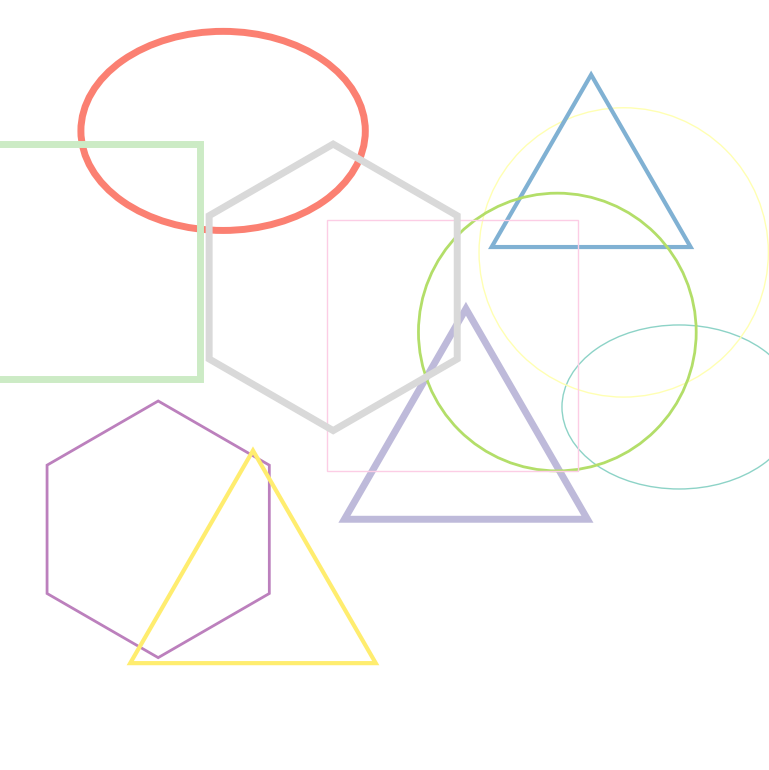[{"shape": "oval", "thickness": 0.5, "radius": 0.76, "center": [0.882, 0.471]}, {"shape": "circle", "thickness": 0.5, "radius": 0.94, "center": [0.81, 0.672]}, {"shape": "triangle", "thickness": 2.5, "radius": 0.91, "center": [0.605, 0.417]}, {"shape": "oval", "thickness": 2.5, "radius": 0.92, "center": [0.29, 0.83]}, {"shape": "triangle", "thickness": 1.5, "radius": 0.75, "center": [0.768, 0.754]}, {"shape": "circle", "thickness": 1, "radius": 0.9, "center": [0.724, 0.569]}, {"shape": "square", "thickness": 0.5, "radius": 0.81, "center": [0.587, 0.551]}, {"shape": "hexagon", "thickness": 2.5, "radius": 0.93, "center": [0.433, 0.627]}, {"shape": "hexagon", "thickness": 1, "radius": 0.83, "center": [0.205, 0.313]}, {"shape": "square", "thickness": 2.5, "radius": 0.76, "center": [0.106, 0.66]}, {"shape": "triangle", "thickness": 1.5, "radius": 0.92, "center": [0.329, 0.231]}]